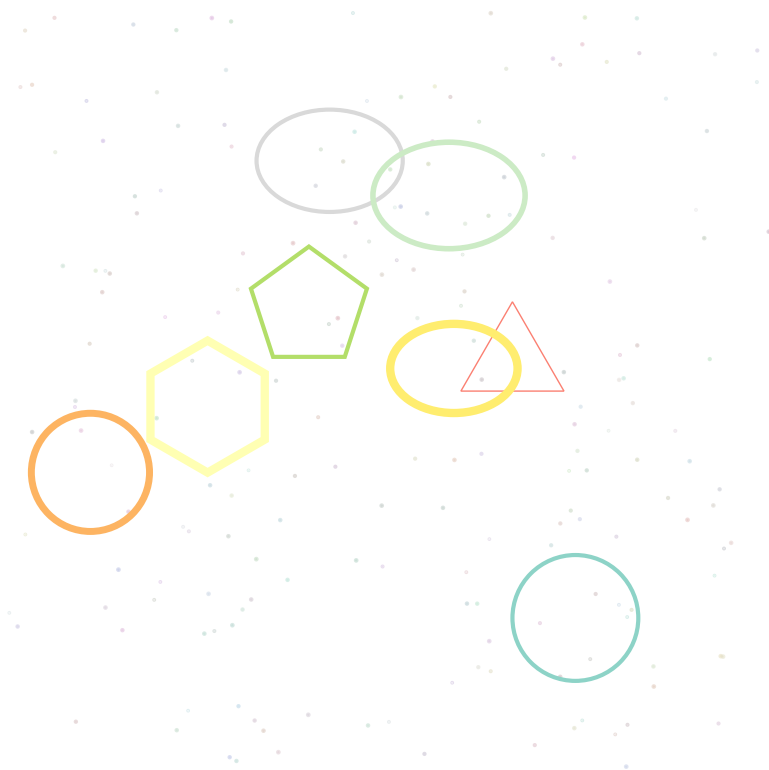[{"shape": "circle", "thickness": 1.5, "radius": 0.41, "center": [0.747, 0.197]}, {"shape": "hexagon", "thickness": 3, "radius": 0.43, "center": [0.27, 0.472]}, {"shape": "triangle", "thickness": 0.5, "radius": 0.39, "center": [0.666, 0.531]}, {"shape": "circle", "thickness": 2.5, "radius": 0.38, "center": [0.117, 0.387]}, {"shape": "pentagon", "thickness": 1.5, "radius": 0.4, "center": [0.401, 0.601]}, {"shape": "oval", "thickness": 1.5, "radius": 0.47, "center": [0.428, 0.791]}, {"shape": "oval", "thickness": 2, "radius": 0.49, "center": [0.583, 0.746]}, {"shape": "oval", "thickness": 3, "radius": 0.41, "center": [0.589, 0.521]}]